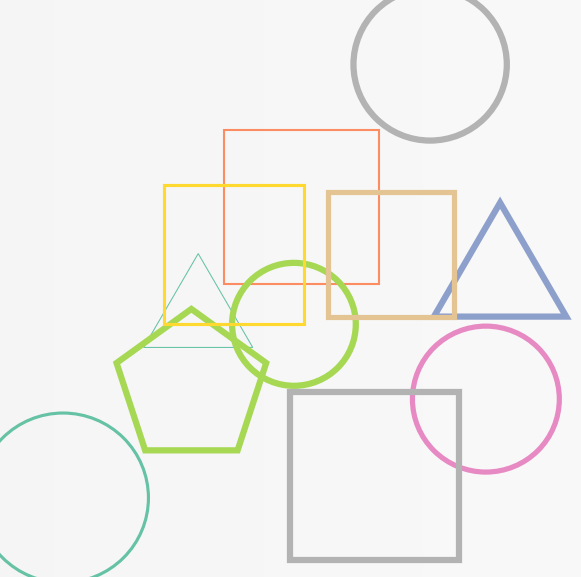[{"shape": "triangle", "thickness": 0.5, "radius": 0.54, "center": [0.341, 0.452]}, {"shape": "circle", "thickness": 1.5, "radius": 0.73, "center": [0.108, 0.137]}, {"shape": "square", "thickness": 1, "radius": 0.67, "center": [0.519, 0.641]}, {"shape": "triangle", "thickness": 3, "radius": 0.66, "center": [0.86, 0.517]}, {"shape": "circle", "thickness": 2.5, "radius": 0.63, "center": [0.836, 0.308]}, {"shape": "pentagon", "thickness": 3, "radius": 0.68, "center": [0.329, 0.329]}, {"shape": "circle", "thickness": 3, "radius": 0.53, "center": [0.506, 0.438]}, {"shape": "square", "thickness": 1.5, "radius": 0.6, "center": [0.402, 0.559]}, {"shape": "square", "thickness": 2.5, "radius": 0.54, "center": [0.672, 0.559]}, {"shape": "circle", "thickness": 3, "radius": 0.66, "center": [0.74, 0.888]}, {"shape": "square", "thickness": 3, "radius": 0.73, "center": [0.644, 0.175]}]